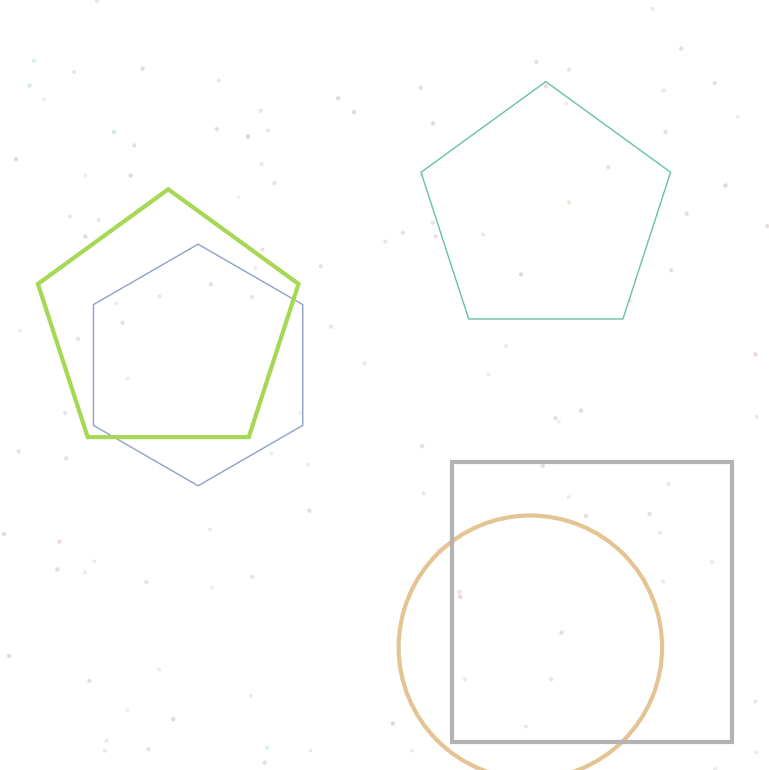[{"shape": "pentagon", "thickness": 0.5, "radius": 0.85, "center": [0.709, 0.724]}, {"shape": "hexagon", "thickness": 0.5, "radius": 0.78, "center": [0.257, 0.526]}, {"shape": "pentagon", "thickness": 1.5, "radius": 0.89, "center": [0.218, 0.576]}, {"shape": "circle", "thickness": 1.5, "radius": 0.86, "center": [0.689, 0.159]}, {"shape": "square", "thickness": 1.5, "radius": 0.91, "center": [0.769, 0.218]}]